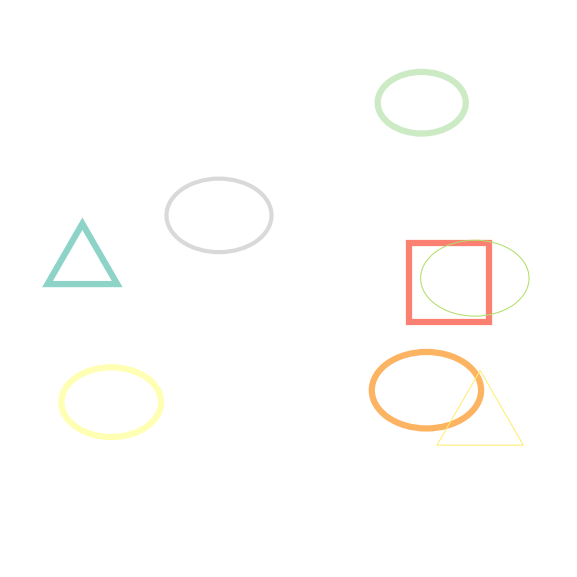[{"shape": "triangle", "thickness": 3, "radius": 0.35, "center": [0.143, 0.542]}, {"shape": "oval", "thickness": 3, "radius": 0.43, "center": [0.193, 0.303]}, {"shape": "square", "thickness": 3, "radius": 0.34, "center": [0.777, 0.51]}, {"shape": "oval", "thickness": 3, "radius": 0.47, "center": [0.738, 0.323]}, {"shape": "oval", "thickness": 0.5, "radius": 0.47, "center": [0.822, 0.517]}, {"shape": "oval", "thickness": 2, "radius": 0.45, "center": [0.379, 0.626]}, {"shape": "oval", "thickness": 3, "radius": 0.38, "center": [0.73, 0.821]}, {"shape": "triangle", "thickness": 0.5, "radius": 0.43, "center": [0.831, 0.271]}]